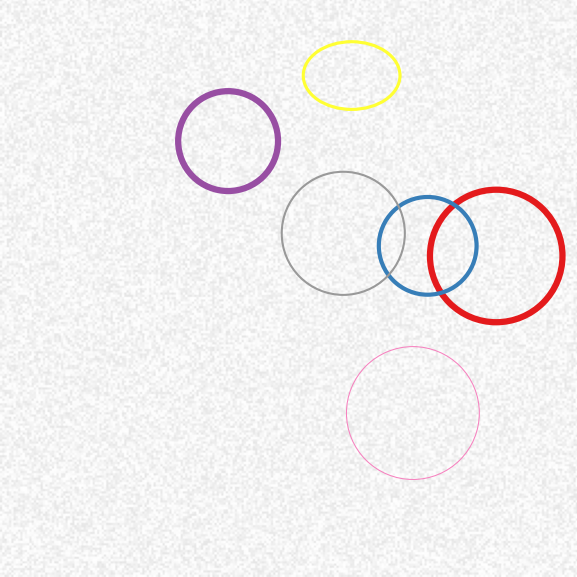[{"shape": "circle", "thickness": 3, "radius": 0.57, "center": [0.859, 0.556]}, {"shape": "circle", "thickness": 2, "radius": 0.42, "center": [0.741, 0.573]}, {"shape": "circle", "thickness": 3, "radius": 0.43, "center": [0.395, 0.755]}, {"shape": "oval", "thickness": 1.5, "radius": 0.42, "center": [0.609, 0.868]}, {"shape": "circle", "thickness": 0.5, "radius": 0.58, "center": [0.715, 0.284]}, {"shape": "circle", "thickness": 1, "radius": 0.53, "center": [0.594, 0.595]}]